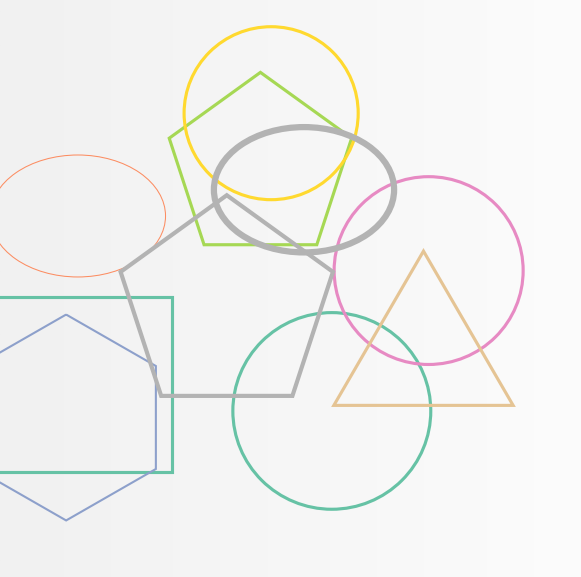[{"shape": "square", "thickness": 1.5, "radius": 0.76, "center": [0.144, 0.333]}, {"shape": "circle", "thickness": 1.5, "radius": 0.85, "center": [0.571, 0.288]}, {"shape": "oval", "thickness": 0.5, "radius": 0.75, "center": [0.134, 0.625]}, {"shape": "hexagon", "thickness": 1, "radius": 0.89, "center": [0.114, 0.276]}, {"shape": "circle", "thickness": 1.5, "radius": 0.81, "center": [0.737, 0.531]}, {"shape": "pentagon", "thickness": 1.5, "radius": 0.82, "center": [0.448, 0.709]}, {"shape": "circle", "thickness": 1.5, "radius": 0.75, "center": [0.466, 0.803]}, {"shape": "triangle", "thickness": 1.5, "radius": 0.89, "center": [0.729, 0.386]}, {"shape": "pentagon", "thickness": 2, "radius": 0.96, "center": [0.39, 0.469]}, {"shape": "oval", "thickness": 3, "radius": 0.78, "center": [0.523, 0.671]}]